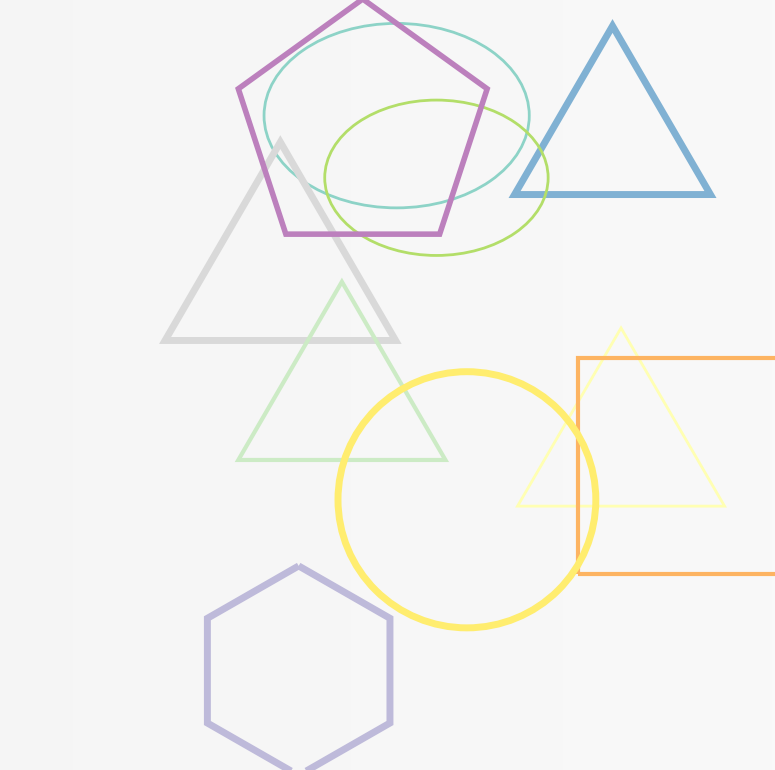[{"shape": "oval", "thickness": 1, "radius": 0.86, "center": [0.512, 0.85]}, {"shape": "triangle", "thickness": 1, "radius": 0.77, "center": [0.801, 0.42]}, {"shape": "hexagon", "thickness": 2.5, "radius": 0.68, "center": [0.385, 0.129]}, {"shape": "triangle", "thickness": 2.5, "radius": 0.73, "center": [0.79, 0.82]}, {"shape": "square", "thickness": 1.5, "radius": 0.7, "center": [0.887, 0.395]}, {"shape": "oval", "thickness": 1, "radius": 0.72, "center": [0.563, 0.769]}, {"shape": "triangle", "thickness": 2.5, "radius": 0.86, "center": [0.362, 0.644]}, {"shape": "pentagon", "thickness": 2, "radius": 0.84, "center": [0.468, 0.832]}, {"shape": "triangle", "thickness": 1.5, "radius": 0.77, "center": [0.441, 0.48]}, {"shape": "circle", "thickness": 2.5, "radius": 0.83, "center": [0.602, 0.351]}]